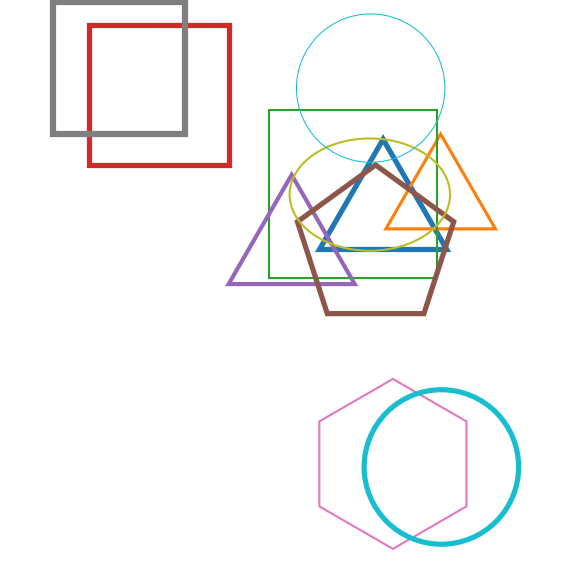[{"shape": "triangle", "thickness": 2.5, "radius": 0.64, "center": [0.663, 0.631]}, {"shape": "triangle", "thickness": 1.5, "radius": 0.55, "center": [0.763, 0.658]}, {"shape": "square", "thickness": 1, "radius": 0.73, "center": [0.611, 0.663]}, {"shape": "square", "thickness": 2.5, "radius": 0.6, "center": [0.276, 0.834]}, {"shape": "triangle", "thickness": 2, "radius": 0.63, "center": [0.505, 0.57]}, {"shape": "pentagon", "thickness": 2.5, "radius": 0.71, "center": [0.65, 0.571]}, {"shape": "hexagon", "thickness": 1, "radius": 0.74, "center": [0.68, 0.196]}, {"shape": "square", "thickness": 3, "radius": 0.57, "center": [0.205, 0.881]}, {"shape": "oval", "thickness": 1, "radius": 0.69, "center": [0.64, 0.662]}, {"shape": "circle", "thickness": 2.5, "radius": 0.67, "center": [0.764, 0.191]}, {"shape": "circle", "thickness": 0.5, "radius": 0.64, "center": [0.642, 0.847]}]